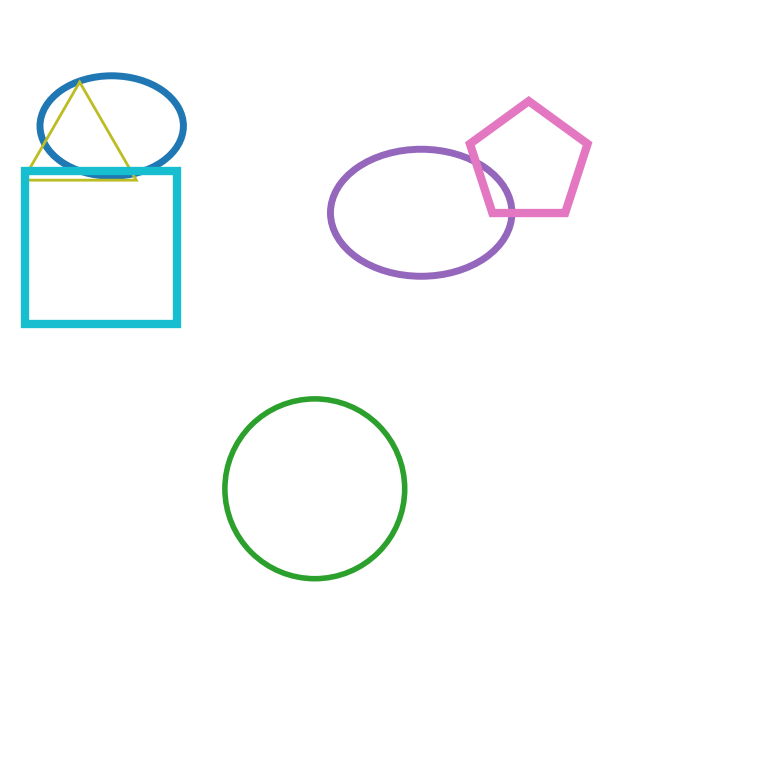[{"shape": "oval", "thickness": 2.5, "radius": 0.47, "center": [0.145, 0.836]}, {"shape": "circle", "thickness": 2, "radius": 0.58, "center": [0.409, 0.365]}, {"shape": "oval", "thickness": 2.5, "radius": 0.59, "center": [0.547, 0.724]}, {"shape": "pentagon", "thickness": 3, "radius": 0.4, "center": [0.687, 0.788]}, {"shape": "triangle", "thickness": 1, "radius": 0.42, "center": [0.103, 0.808]}, {"shape": "square", "thickness": 3, "radius": 0.49, "center": [0.131, 0.678]}]